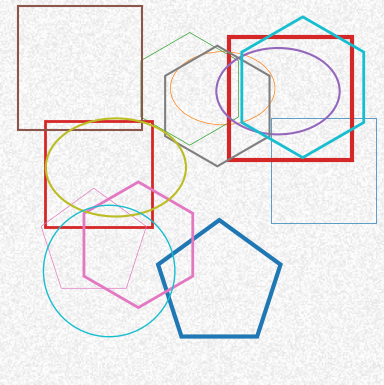[{"shape": "pentagon", "thickness": 3, "radius": 0.84, "center": [0.57, 0.261]}, {"shape": "square", "thickness": 0.5, "radius": 0.68, "center": [0.84, 0.558]}, {"shape": "oval", "thickness": 0.5, "radius": 0.68, "center": [0.578, 0.771]}, {"shape": "hexagon", "thickness": 0.5, "radius": 0.73, "center": [0.493, 0.769]}, {"shape": "square", "thickness": 3, "radius": 0.8, "center": [0.755, 0.745]}, {"shape": "square", "thickness": 2, "radius": 0.69, "center": [0.256, 0.548]}, {"shape": "oval", "thickness": 1.5, "radius": 0.8, "center": [0.722, 0.763]}, {"shape": "square", "thickness": 1.5, "radius": 0.81, "center": [0.208, 0.823]}, {"shape": "hexagon", "thickness": 2, "radius": 0.82, "center": [0.359, 0.364]}, {"shape": "pentagon", "thickness": 0.5, "radius": 0.72, "center": [0.244, 0.367]}, {"shape": "hexagon", "thickness": 1.5, "radius": 0.78, "center": [0.565, 0.725]}, {"shape": "oval", "thickness": 1.5, "radius": 0.91, "center": [0.301, 0.565]}, {"shape": "hexagon", "thickness": 2, "radius": 0.91, "center": [0.786, 0.773]}, {"shape": "circle", "thickness": 1, "radius": 0.85, "center": [0.284, 0.296]}]